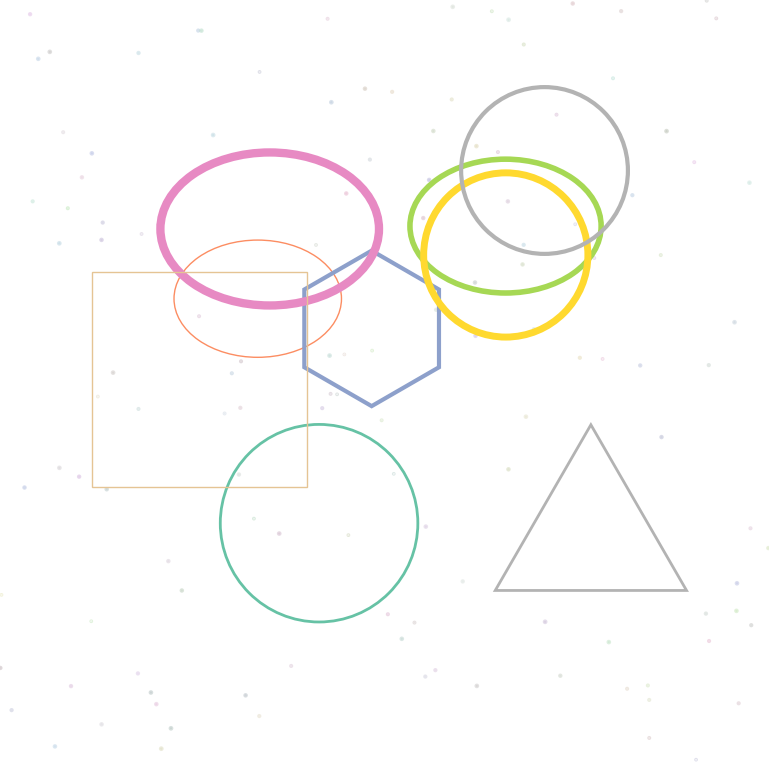[{"shape": "circle", "thickness": 1, "radius": 0.64, "center": [0.414, 0.321]}, {"shape": "oval", "thickness": 0.5, "radius": 0.54, "center": [0.335, 0.612]}, {"shape": "hexagon", "thickness": 1.5, "radius": 0.5, "center": [0.483, 0.574]}, {"shape": "oval", "thickness": 3, "radius": 0.71, "center": [0.35, 0.703]}, {"shape": "oval", "thickness": 2, "radius": 0.62, "center": [0.657, 0.706]}, {"shape": "circle", "thickness": 2.5, "radius": 0.53, "center": [0.657, 0.669]}, {"shape": "square", "thickness": 0.5, "radius": 0.7, "center": [0.259, 0.507]}, {"shape": "triangle", "thickness": 1, "radius": 0.72, "center": [0.767, 0.305]}, {"shape": "circle", "thickness": 1.5, "radius": 0.54, "center": [0.707, 0.779]}]